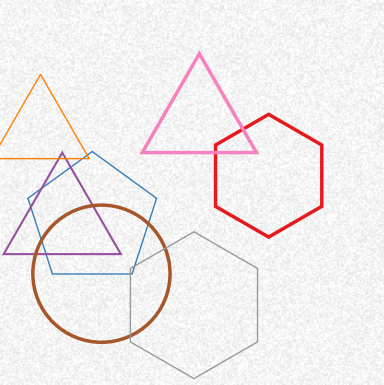[{"shape": "hexagon", "thickness": 2.5, "radius": 0.8, "center": [0.698, 0.544]}, {"shape": "pentagon", "thickness": 1, "radius": 0.88, "center": [0.24, 0.431]}, {"shape": "triangle", "thickness": 1.5, "radius": 0.88, "center": [0.162, 0.428]}, {"shape": "triangle", "thickness": 1, "radius": 0.73, "center": [0.105, 0.661]}, {"shape": "circle", "thickness": 2.5, "radius": 0.89, "center": [0.263, 0.289]}, {"shape": "triangle", "thickness": 2.5, "radius": 0.86, "center": [0.518, 0.689]}, {"shape": "hexagon", "thickness": 1, "radius": 0.95, "center": [0.504, 0.207]}]